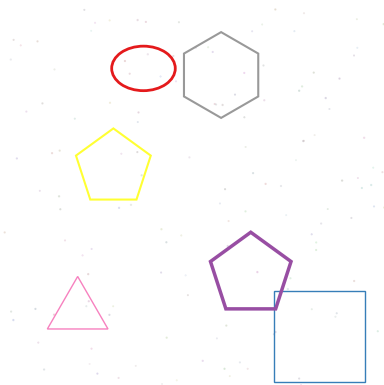[{"shape": "oval", "thickness": 2, "radius": 0.41, "center": [0.373, 0.822]}, {"shape": "square", "thickness": 1, "radius": 0.59, "center": [0.831, 0.126]}, {"shape": "pentagon", "thickness": 2.5, "radius": 0.55, "center": [0.651, 0.287]}, {"shape": "pentagon", "thickness": 1.5, "radius": 0.51, "center": [0.294, 0.564]}, {"shape": "triangle", "thickness": 1, "radius": 0.45, "center": [0.202, 0.191]}, {"shape": "hexagon", "thickness": 1.5, "radius": 0.56, "center": [0.574, 0.805]}]